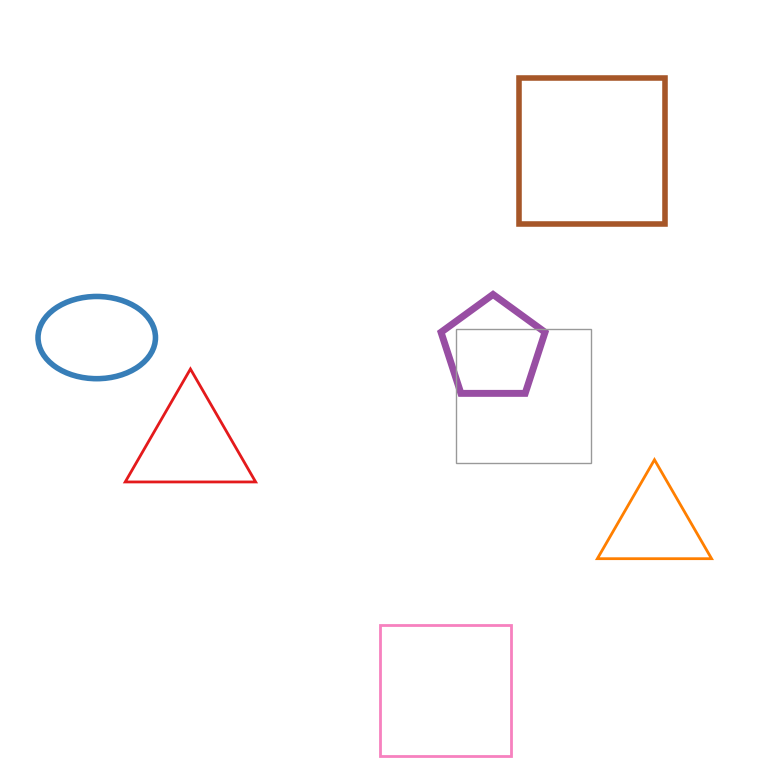[{"shape": "triangle", "thickness": 1, "radius": 0.49, "center": [0.247, 0.423]}, {"shape": "oval", "thickness": 2, "radius": 0.38, "center": [0.126, 0.562]}, {"shape": "pentagon", "thickness": 2.5, "radius": 0.36, "center": [0.64, 0.547]}, {"shape": "triangle", "thickness": 1, "radius": 0.43, "center": [0.85, 0.317]}, {"shape": "square", "thickness": 2, "radius": 0.47, "center": [0.769, 0.804]}, {"shape": "square", "thickness": 1, "radius": 0.43, "center": [0.579, 0.103]}, {"shape": "square", "thickness": 0.5, "radius": 0.44, "center": [0.68, 0.486]}]